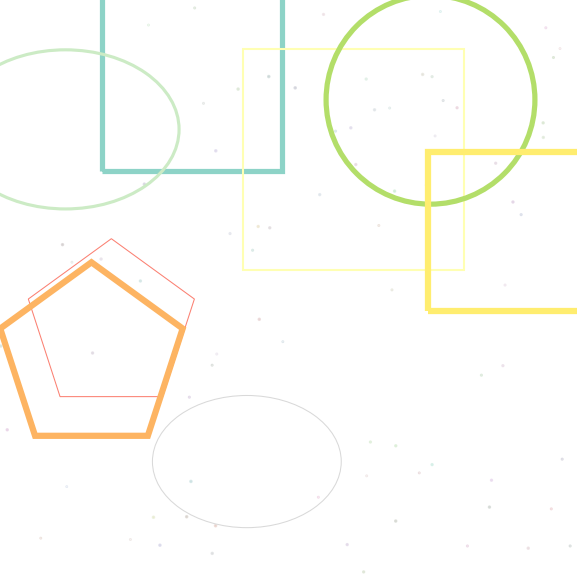[{"shape": "square", "thickness": 2.5, "radius": 0.78, "center": [0.332, 0.858]}, {"shape": "square", "thickness": 1, "radius": 0.96, "center": [0.611, 0.723]}, {"shape": "pentagon", "thickness": 0.5, "radius": 0.76, "center": [0.193, 0.435]}, {"shape": "pentagon", "thickness": 3, "radius": 0.83, "center": [0.158, 0.379]}, {"shape": "circle", "thickness": 2.5, "radius": 0.9, "center": [0.745, 0.826]}, {"shape": "oval", "thickness": 0.5, "radius": 0.82, "center": [0.427, 0.2]}, {"shape": "oval", "thickness": 1.5, "radius": 0.98, "center": [0.113, 0.775]}, {"shape": "square", "thickness": 3, "radius": 0.69, "center": [0.879, 0.598]}]